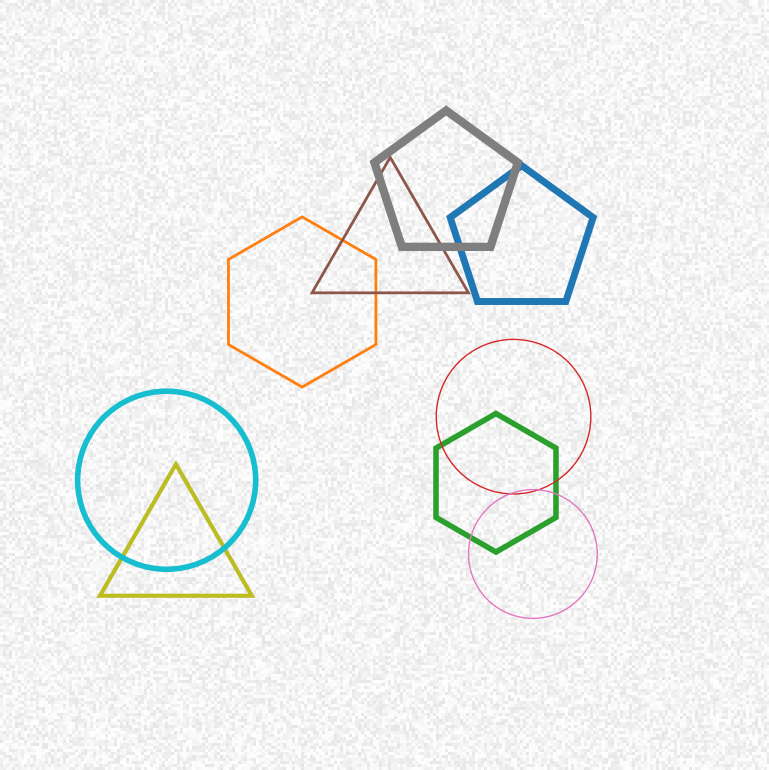[{"shape": "pentagon", "thickness": 2.5, "radius": 0.49, "center": [0.677, 0.687]}, {"shape": "hexagon", "thickness": 1, "radius": 0.55, "center": [0.392, 0.608]}, {"shape": "hexagon", "thickness": 2, "radius": 0.45, "center": [0.644, 0.373]}, {"shape": "circle", "thickness": 0.5, "radius": 0.5, "center": [0.667, 0.459]}, {"shape": "triangle", "thickness": 1, "radius": 0.59, "center": [0.507, 0.678]}, {"shape": "circle", "thickness": 0.5, "radius": 0.42, "center": [0.692, 0.281]}, {"shape": "pentagon", "thickness": 3, "radius": 0.49, "center": [0.579, 0.759]}, {"shape": "triangle", "thickness": 1.5, "radius": 0.57, "center": [0.228, 0.283]}, {"shape": "circle", "thickness": 2, "radius": 0.58, "center": [0.216, 0.376]}]